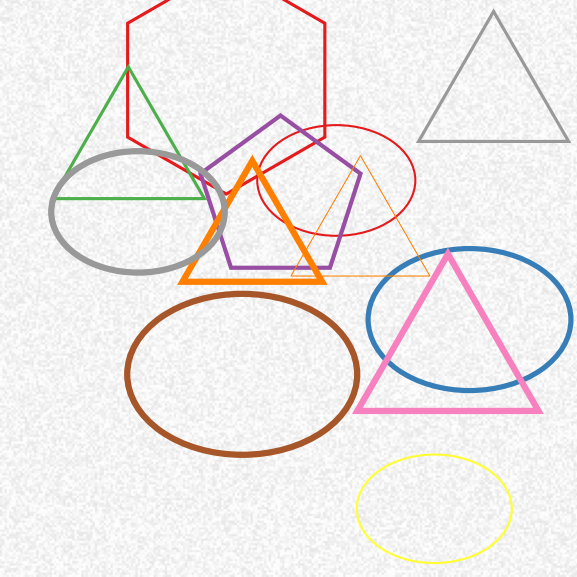[{"shape": "hexagon", "thickness": 1.5, "radius": 0.99, "center": [0.392, 0.86]}, {"shape": "oval", "thickness": 1, "radius": 0.68, "center": [0.582, 0.687]}, {"shape": "oval", "thickness": 2.5, "radius": 0.88, "center": [0.813, 0.446]}, {"shape": "triangle", "thickness": 1.5, "radius": 0.76, "center": [0.222, 0.731]}, {"shape": "pentagon", "thickness": 2, "radius": 0.73, "center": [0.486, 0.653]}, {"shape": "triangle", "thickness": 3, "radius": 0.7, "center": [0.437, 0.581]}, {"shape": "triangle", "thickness": 0.5, "radius": 0.69, "center": [0.624, 0.591]}, {"shape": "oval", "thickness": 1, "radius": 0.67, "center": [0.752, 0.118]}, {"shape": "oval", "thickness": 3, "radius": 1.0, "center": [0.419, 0.351]}, {"shape": "triangle", "thickness": 3, "radius": 0.91, "center": [0.776, 0.378]}, {"shape": "oval", "thickness": 3, "radius": 0.75, "center": [0.239, 0.632]}, {"shape": "triangle", "thickness": 1.5, "radius": 0.75, "center": [0.855, 0.829]}]